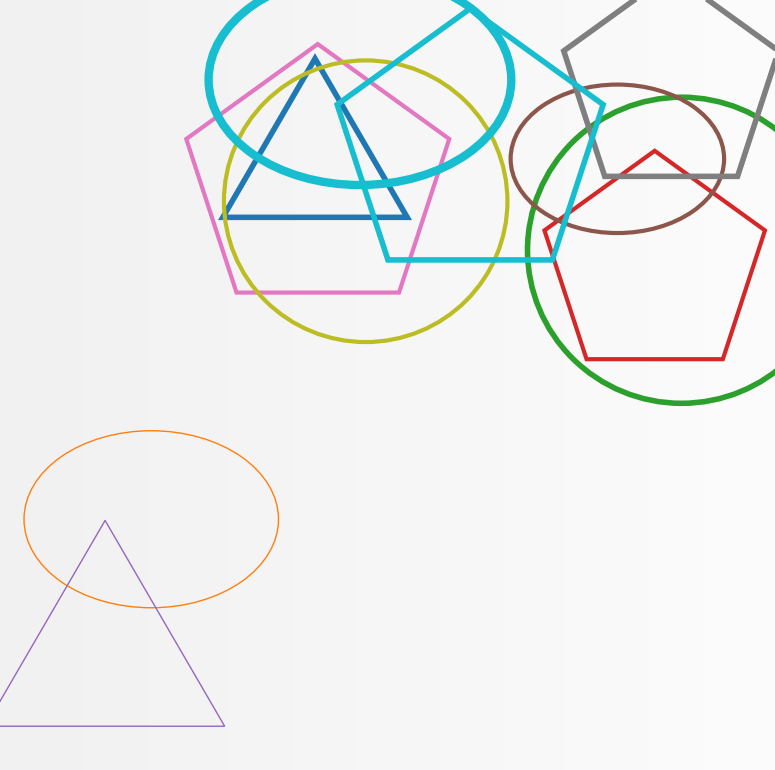[{"shape": "triangle", "thickness": 2, "radius": 0.69, "center": [0.406, 0.786]}, {"shape": "oval", "thickness": 0.5, "radius": 0.82, "center": [0.195, 0.326]}, {"shape": "circle", "thickness": 2, "radius": 0.99, "center": [0.879, 0.675]}, {"shape": "pentagon", "thickness": 1.5, "radius": 0.75, "center": [0.845, 0.655]}, {"shape": "triangle", "thickness": 0.5, "radius": 0.89, "center": [0.136, 0.146]}, {"shape": "oval", "thickness": 1.5, "radius": 0.69, "center": [0.797, 0.794]}, {"shape": "pentagon", "thickness": 1.5, "radius": 0.89, "center": [0.41, 0.764]}, {"shape": "pentagon", "thickness": 2, "radius": 0.73, "center": [0.866, 0.889]}, {"shape": "circle", "thickness": 1.5, "radius": 0.91, "center": [0.472, 0.739]}, {"shape": "oval", "thickness": 3, "radius": 0.98, "center": [0.464, 0.896]}, {"shape": "pentagon", "thickness": 2, "radius": 0.9, "center": [0.607, 0.808]}]